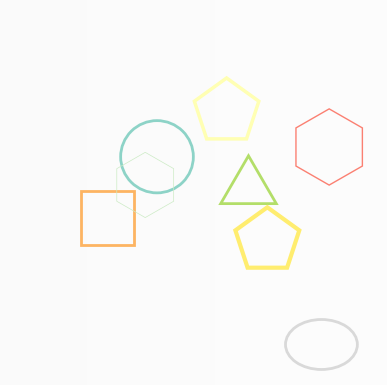[{"shape": "circle", "thickness": 2, "radius": 0.47, "center": [0.405, 0.593]}, {"shape": "pentagon", "thickness": 2.5, "radius": 0.44, "center": [0.585, 0.71]}, {"shape": "hexagon", "thickness": 1, "radius": 0.49, "center": [0.849, 0.618]}, {"shape": "square", "thickness": 2, "radius": 0.35, "center": [0.277, 0.434]}, {"shape": "triangle", "thickness": 2, "radius": 0.41, "center": [0.641, 0.513]}, {"shape": "oval", "thickness": 2, "radius": 0.46, "center": [0.829, 0.105]}, {"shape": "hexagon", "thickness": 0.5, "radius": 0.42, "center": [0.375, 0.52]}, {"shape": "pentagon", "thickness": 3, "radius": 0.43, "center": [0.69, 0.375]}]